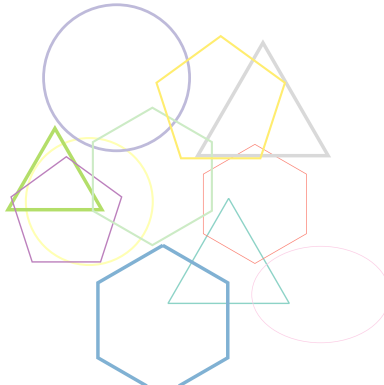[{"shape": "triangle", "thickness": 1, "radius": 0.91, "center": [0.594, 0.303]}, {"shape": "circle", "thickness": 1.5, "radius": 0.82, "center": [0.232, 0.477]}, {"shape": "circle", "thickness": 2, "radius": 0.95, "center": [0.303, 0.798]}, {"shape": "hexagon", "thickness": 0.5, "radius": 0.77, "center": [0.662, 0.47]}, {"shape": "hexagon", "thickness": 2.5, "radius": 0.97, "center": [0.423, 0.168]}, {"shape": "triangle", "thickness": 2.5, "radius": 0.7, "center": [0.143, 0.526]}, {"shape": "oval", "thickness": 0.5, "radius": 0.9, "center": [0.833, 0.235]}, {"shape": "triangle", "thickness": 2.5, "radius": 0.98, "center": [0.683, 0.693]}, {"shape": "pentagon", "thickness": 1, "radius": 0.76, "center": [0.172, 0.442]}, {"shape": "hexagon", "thickness": 1.5, "radius": 0.89, "center": [0.396, 0.542]}, {"shape": "pentagon", "thickness": 1.5, "radius": 0.88, "center": [0.573, 0.731]}]